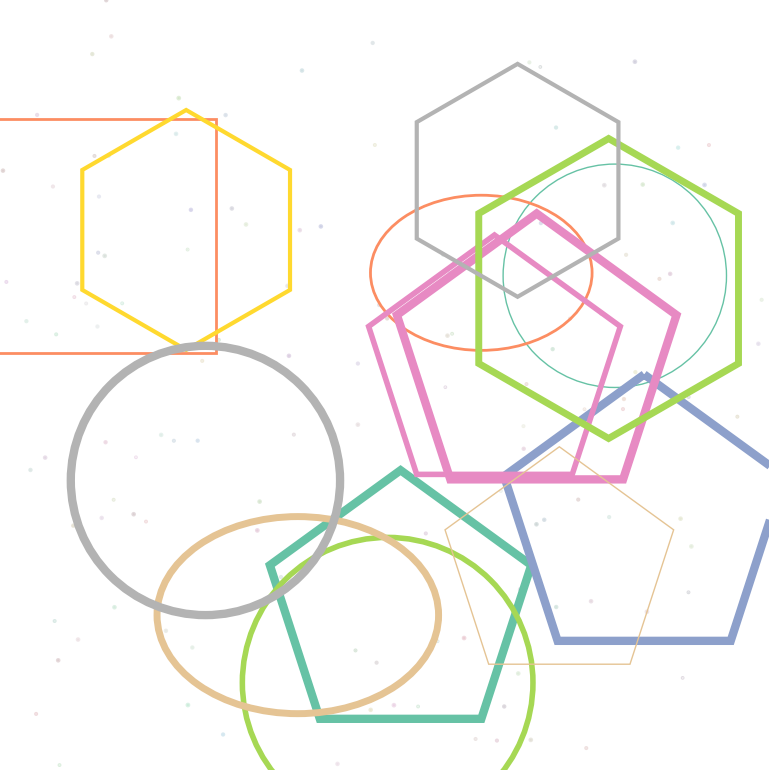[{"shape": "pentagon", "thickness": 3, "radius": 0.89, "center": [0.52, 0.211]}, {"shape": "circle", "thickness": 0.5, "radius": 0.73, "center": [0.798, 0.642]}, {"shape": "oval", "thickness": 1, "radius": 0.72, "center": [0.625, 0.646]}, {"shape": "square", "thickness": 1, "radius": 0.76, "center": [0.128, 0.694]}, {"shape": "pentagon", "thickness": 3, "radius": 0.96, "center": [0.837, 0.322]}, {"shape": "pentagon", "thickness": 3, "radius": 0.95, "center": [0.697, 0.532]}, {"shape": "pentagon", "thickness": 2, "radius": 0.86, "center": [0.642, 0.523]}, {"shape": "circle", "thickness": 2, "radius": 0.94, "center": [0.503, 0.113]}, {"shape": "hexagon", "thickness": 2.5, "radius": 0.97, "center": [0.79, 0.625]}, {"shape": "hexagon", "thickness": 1.5, "radius": 0.78, "center": [0.242, 0.701]}, {"shape": "pentagon", "thickness": 0.5, "radius": 0.78, "center": [0.726, 0.264]}, {"shape": "oval", "thickness": 2.5, "radius": 0.91, "center": [0.387, 0.201]}, {"shape": "hexagon", "thickness": 1.5, "radius": 0.76, "center": [0.672, 0.766]}, {"shape": "circle", "thickness": 3, "radius": 0.87, "center": [0.267, 0.376]}]